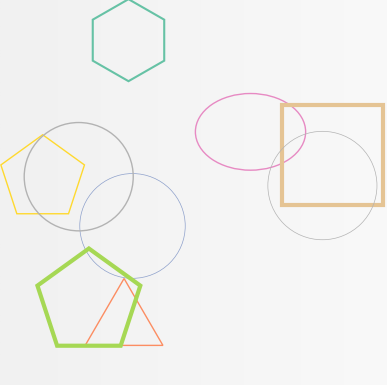[{"shape": "hexagon", "thickness": 1.5, "radius": 0.53, "center": [0.332, 0.896]}, {"shape": "triangle", "thickness": 1, "radius": 0.58, "center": [0.32, 0.161]}, {"shape": "circle", "thickness": 0.5, "radius": 0.68, "center": [0.342, 0.413]}, {"shape": "oval", "thickness": 1, "radius": 0.71, "center": [0.646, 0.658]}, {"shape": "pentagon", "thickness": 3, "radius": 0.7, "center": [0.229, 0.215]}, {"shape": "pentagon", "thickness": 1, "radius": 0.57, "center": [0.11, 0.537]}, {"shape": "square", "thickness": 3, "radius": 0.65, "center": [0.858, 0.597]}, {"shape": "circle", "thickness": 0.5, "radius": 0.7, "center": [0.832, 0.518]}, {"shape": "circle", "thickness": 1, "radius": 0.7, "center": [0.203, 0.541]}]